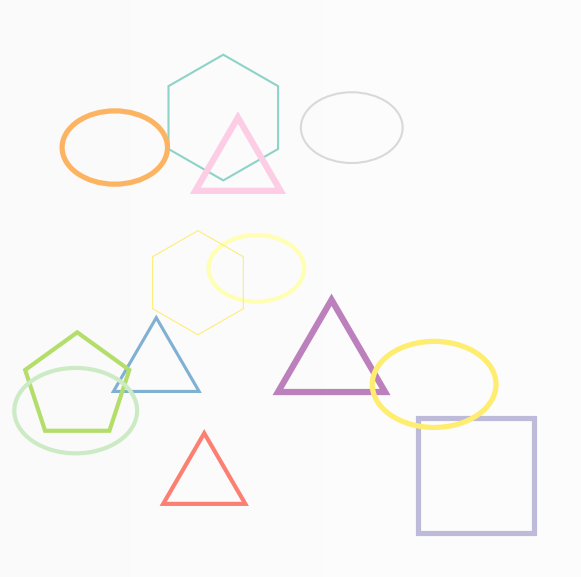[{"shape": "hexagon", "thickness": 1, "radius": 0.54, "center": [0.384, 0.796]}, {"shape": "oval", "thickness": 2, "radius": 0.41, "center": [0.441, 0.534]}, {"shape": "square", "thickness": 2.5, "radius": 0.5, "center": [0.819, 0.176]}, {"shape": "triangle", "thickness": 2, "radius": 0.41, "center": [0.351, 0.167]}, {"shape": "triangle", "thickness": 1.5, "radius": 0.43, "center": [0.269, 0.364]}, {"shape": "oval", "thickness": 2.5, "radius": 0.45, "center": [0.197, 0.744]}, {"shape": "pentagon", "thickness": 2, "radius": 0.47, "center": [0.133, 0.329]}, {"shape": "triangle", "thickness": 3, "radius": 0.42, "center": [0.409, 0.711]}, {"shape": "oval", "thickness": 1, "radius": 0.44, "center": [0.605, 0.778]}, {"shape": "triangle", "thickness": 3, "radius": 0.53, "center": [0.57, 0.374]}, {"shape": "oval", "thickness": 2, "radius": 0.53, "center": [0.13, 0.288]}, {"shape": "hexagon", "thickness": 0.5, "radius": 0.45, "center": [0.341, 0.51]}, {"shape": "oval", "thickness": 2.5, "radius": 0.53, "center": [0.747, 0.334]}]